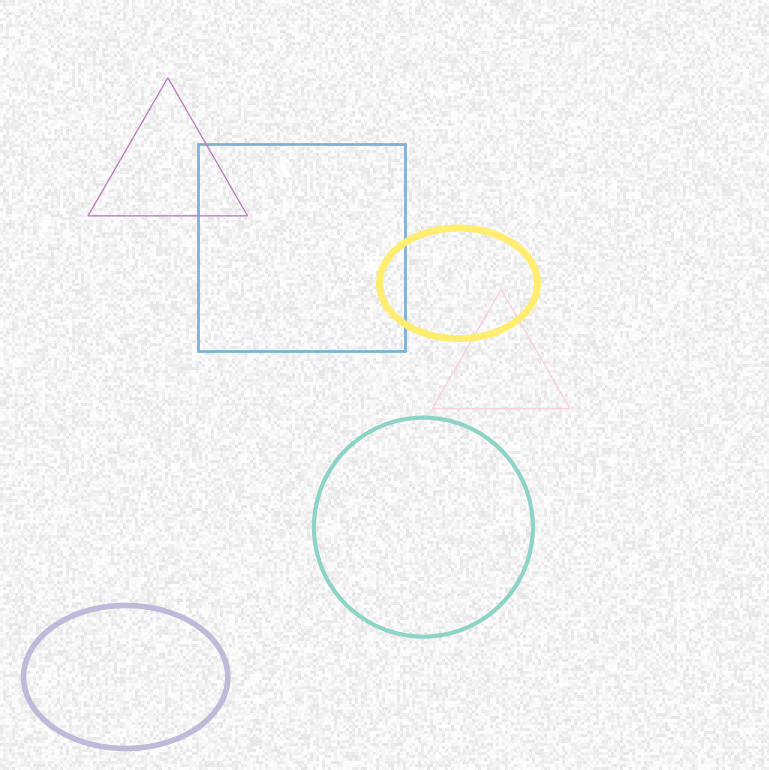[{"shape": "circle", "thickness": 1.5, "radius": 0.71, "center": [0.55, 0.315]}, {"shape": "oval", "thickness": 2, "radius": 0.66, "center": [0.163, 0.121]}, {"shape": "square", "thickness": 1, "radius": 0.67, "center": [0.391, 0.679]}, {"shape": "triangle", "thickness": 0.5, "radius": 0.52, "center": [0.651, 0.521]}, {"shape": "triangle", "thickness": 0.5, "radius": 0.6, "center": [0.218, 0.779]}, {"shape": "oval", "thickness": 2.5, "radius": 0.51, "center": [0.595, 0.632]}]